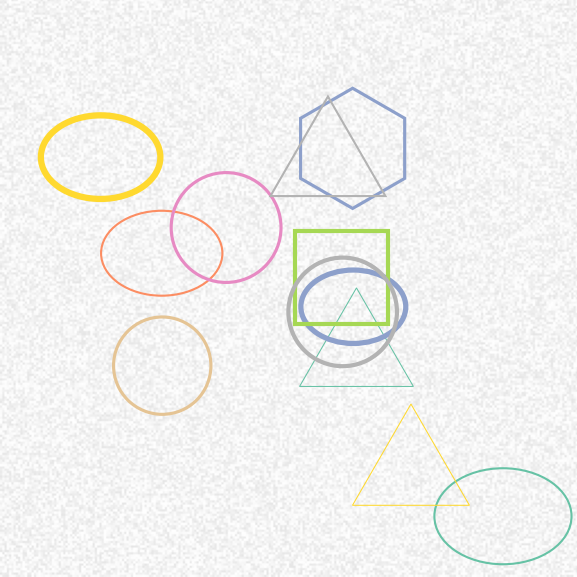[{"shape": "triangle", "thickness": 0.5, "radius": 0.57, "center": [0.617, 0.387]}, {"shape": "oval", "thickness": 1, "radius": 0.59, "center": [0.871, 0.105]}, {"shape": "oval", "thickness": 1, "radius": 0.53, "center": [0.28, 0.561]}, {"shape": "oval", "thickness": 2.5, "radius": 0.45, "center": [0.612, 0.468]}, {"shape": "hexagon", "thickness": 1.5, "radius": 0.52, "center": [0.611, 0.742]}, {"shape": "circle", "thickness": 1.5, "radius": 0.48, "center": [0.392, 0.605]}, {"shape": "square", "thickness": 2, "radius": 0.4, "center": [0.591, 0.519]}, {"shape": "oval", "thickness": 3, "radius": 0.52, "center": [0.174, 0.727]}, {"shape": "triangle", "thickness": 0.5, "radius": 0.58, "center": [0.712, 0.183]}, {"shape": "circle", "thickness": 1.5, "radius": 0.42, "center": [0.281, 0.366]}, {"shape": "triangle", "thickness": 1, "radius": 0.57, "center": [0.568, 0.717]}, {"shape": "circle", "thickness": 2, "radius": 0.47, "center": [0.593, 0.459]}]